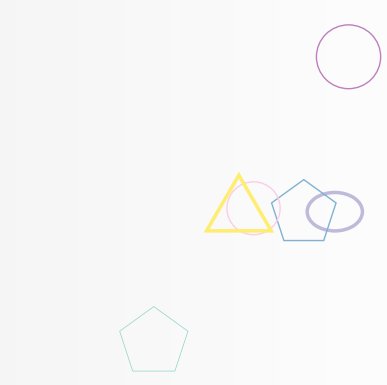[{"shape": "pentagon", "thickness": 0.5, "radius": 0.46, "center": [0.397, 0.111]}, {"shape": "oval", "thickness": 2.5, "radius": 0.36, "center": [0.864, 0.45]}, {"shape": "pentagon", "thickness": 1, "radius": 0.44, "center": [0.784, 0.446]}, {"shape": "circle", "thickness": 1, "radius": 0.34, "center": [0.654, 0.459]}, {"shape": "circle", "thickness": 1, "radius": 0.41, "center": [0.899, 0.853]}, {"shape": "triangle", "thickness": 2.5, "radius": 0.48, "center": [0.616, 0.449]}]